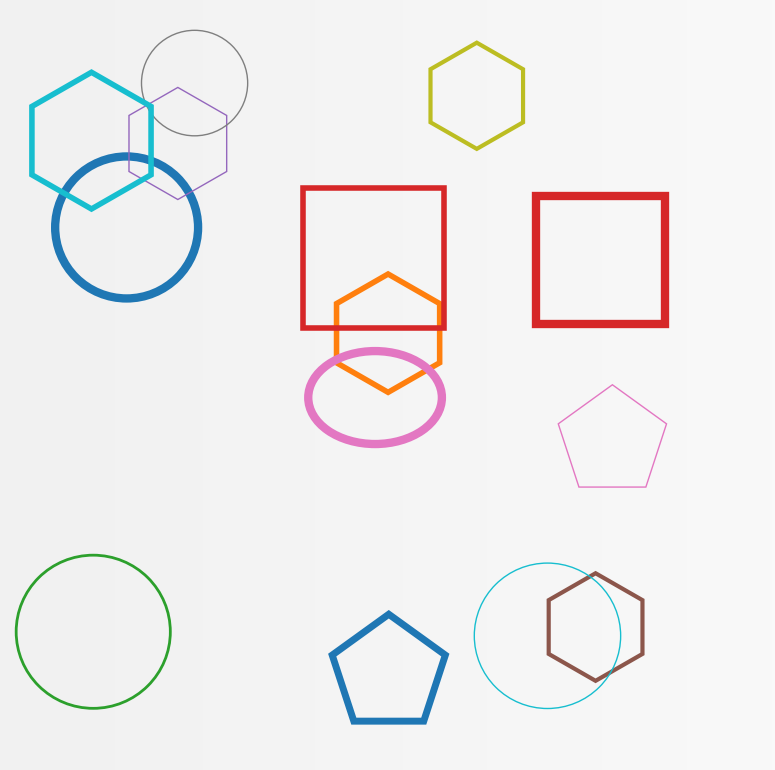[{"shape": "circle", "thickness": 3, "radius": 0.46, "center": [0.163, 0.705]}, {"shape": "pentagon", "thickness": 2.5, "radius": 0.38, "center": [0.502, 0.126]}, {"shape": "hexagon", "thickness": 2, "radius": 0.38, "center": [0.501, 0.567]}, {"shape": "circle", "thickness": 1, "radius": 0.5, "center": [0.12, 0.18]}, {"shape": "square", "thickness": 2, "radius": 0.46, "center": [0.482, 0.665]}, {"shape": "square", "thickness": 3, "radius": 0.42, "center": [0.775, 0.662]}, {"shape": "hexagon", "thickness": 0.5, "radius": 0.36, "center": [0.229, 0.814]}, {"shape": "hexagon", "thickness": 1.5, "radius": 0.35, "center": [0.768, 0.186]}, {"shape": "oval", "thickness": 3, "radius": 0.43, "center": [0.484, 0.484]}, {"shape": "pentagon", "thickness": 0.5, "radius": 0.37, "center": [0.79, 0.427]}, {"shape": "circle", "thickness": 0.5, "radius": 0.34, "center": [0.251, 0.892]}, {"shape": "hexagon", "thickness": 1.5, "radius": 0.34, "center": [0.615, 0.876]}, {"shape": "hexagon", "thickness": 2, "radius": 0.44, "center": [0.118, 0.817]}, {"shape": "circle", "thickness": 0.5, "radius": 0.47, "center": [0.706, 0.174]}]